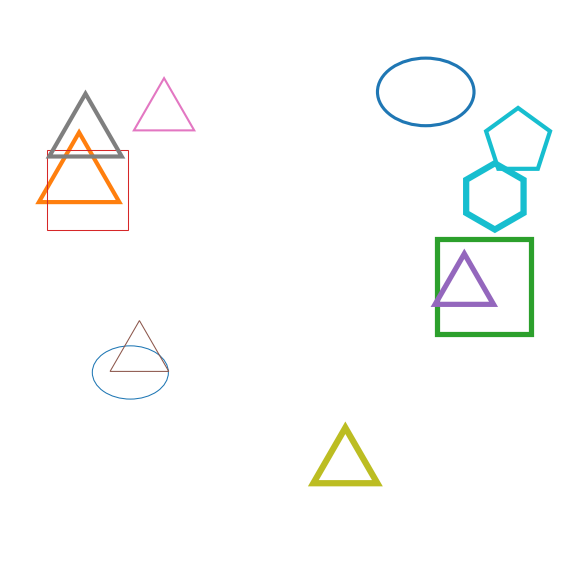[{"shape": "oval", "thickness": 1.5, "radius": 0.42, "center": [0.737, 0.84]}, {"shape": "oval", "thickness": 0.5, "radius": 0.33, "center": [0.226, 0.354]}, {"shape": "triangle", "thickness": 2, "radius": 0.4, "center": [0.137, 0.689]}, {"shape": "square", "thickness": 2.5, "radius": 0.41, "center": [0.838, 0.503]}, {"shape": "square", "thickness": 0.5, "radius": 0.35, "center": [0.151, 0.67]}, {"shape": "triangle", "thickness": 2.5, "radius": 0.29, "center": [0.804, 0.501]}, {"shape": "triangle", "thickness": 0.5, "radius": 0.29, "center": [0.241, 0.385]}, {"shape": "triangle", "thickness": 1, "radius": 0.3, "center": [0.284, 0.804]}, {"shape": "triangle", "thickness": 2, "radius": 0.36, "center": [0.148, 0.764]}, {"shape": "triangle", "thickness": 3, "radius": 0.32, "center": [0.598, 0.194]}, {"shape": "pentagon", "thickness": 2, "radius": 0.29, "center": [0.897, 0.754]}, {"shape": "hexagon", "thickness": 3, "radius": 0.29, "center": [0.857, 0.659]}]